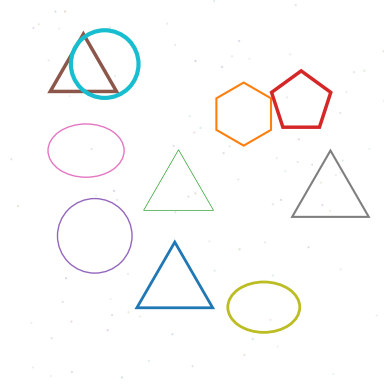[{"shape": "triangle", "thickness": 2, "radius": 0.57, "center": [0.454, 0.257]}, {"shape": "hexagon", "thickness": 1.5, "radius": 0.41, "center": [0.633, 0.704]}, {"shape": "triangle", "thickness": 0.5, "radius": 0.52, "center": [0.464, 0.506]}, {"shape": "pentagon", "thickness": 2.5, "radius": 0.4, "center": [0.782, 0.735]}, {"shape": "circle", "thickness": 1, "radius": 0.48, "center": [0.246, 0.387]}, {"shape": "triangle", "thickness": 2.5, "radius": 0.5, "center": [0.217, 0.812]}, {"shape": "oval", "thickness": 1, "radius": 0.49, "center": [0.224, 0.609]}, {"shape": "triangle", "thickness": 1.5, "radius": 0.57, "center": [0.858, 0.494]}, {"shape": "oval", "thickness": 2, "radius": 0.47, "center": [0.685, 0.202]}, {"shape": "circle", "thickness": 3, "radius": 0.44, "center": [0.272, 0.834]}]